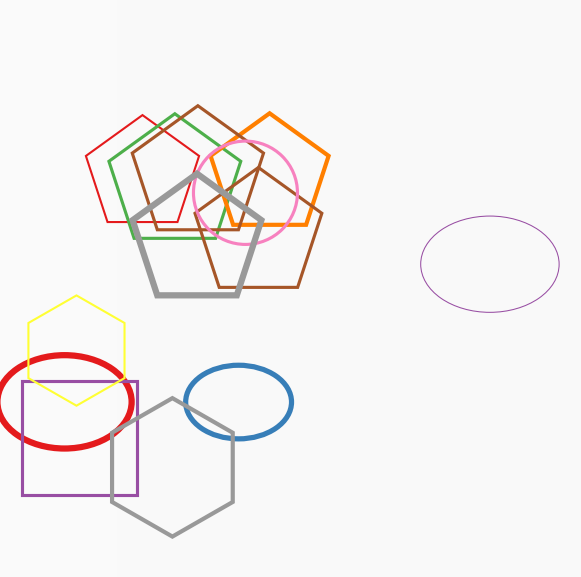[{"shape": "oval", "thickness": 3, "radius": 0.58, "center": [0.111, 0.303]}, {"shape": "pentagon", "thickness": 1, "radius": 0.51, "center": [0.245, 0.697]}, {"shape": "oval", "thickness": 2.5, "radius": 0.46, "center": [0.41, 0.303]}, {"shape": "pentagon", "thickness": 1.5, "radius": 0.6, "center": [0.301, 0.683]}, {"shape": "oval", "thickness": 0.5, "radius": 0.6, "center": [0.843, 0.542]}, {"shape": "square", "thickness": 1.5, "radius": 0.49, "center": [0.137, 0.241]}, {"shape": "pentagon", "thickness": 2, "radius": 0.53, "center": [0.464, 0.696]}, {"shape": "hexagon", "thickness": 1, "radius": 0.48, "center": [0.132, 0.392]}, {"shape": "pentagon", "thickness": 1.5, "radius": 0.57, "center": [0.445, 0.594]}, {"shape": "pentagon", "thickness": 1.5, "radius": 0.59, "center": [0.34, 0.697]}, {"shape": "circle", "thickness": 1.5, "radius": 0.45, "center": [0.422, 0.665]}, {"shape": "hexagon", "thickness": 2, "radius": 0.6, "center": [0.297, 0.19]}, {"shape": "pentagon", "thickness": 3, "radius": 0.58, "center": [0.339, 0.582]}]